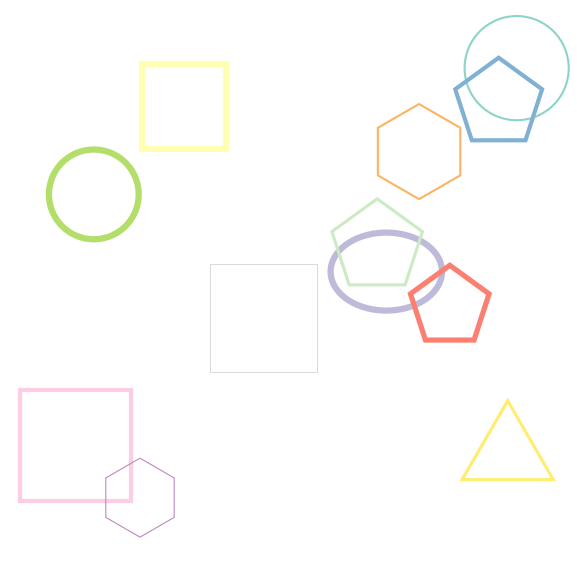[{"shape": "circle", "thickness": 1, "radius": 0.45, "center": [0.895, 0.881]}, {"shape": "square", "thickness": 3, "radius": 0.37, "center": [0.319, 0.815]}, {"shape": "oval", "thickness": 3, "radius": 0.48, "center": [0.669, 0.529]}, {"shape": "pentagon", "thickness": 2.5, "radius": 0.36, "center": [0.779, 0.468]}, {"shape": "pentagon", "thickness": 2, "radius": 0.4, "center": [0.863, 0.82]}, {"shape": "hexagon", "thickness": 1, "radius": 0.41, "center": [0.726, 0.737]}, {"shape": "circle", "thickness": 3, "radius": 0.39, "center": [0.162, 0.663]}, {"shape": "square", "thickness": 2, "radius": 0.48, "center": [0.131, 0.227]}, {"shape": "square", "thickness": 0.5, "radius": 0.47, "center": [0.456, 0.449]}, {"shape": "hexagon", "thickness": 0.5, "radius": 0.34, "center": [0.242, 0.137]}, {"shape": "pentagon", "thickness": 1.5, "radius": 0.41, "center": [0.653, 0.573]}, {"shape": "triangle", "thickness": 1.5, "radius": 0.46, "center": [0.879, 0.214]}]